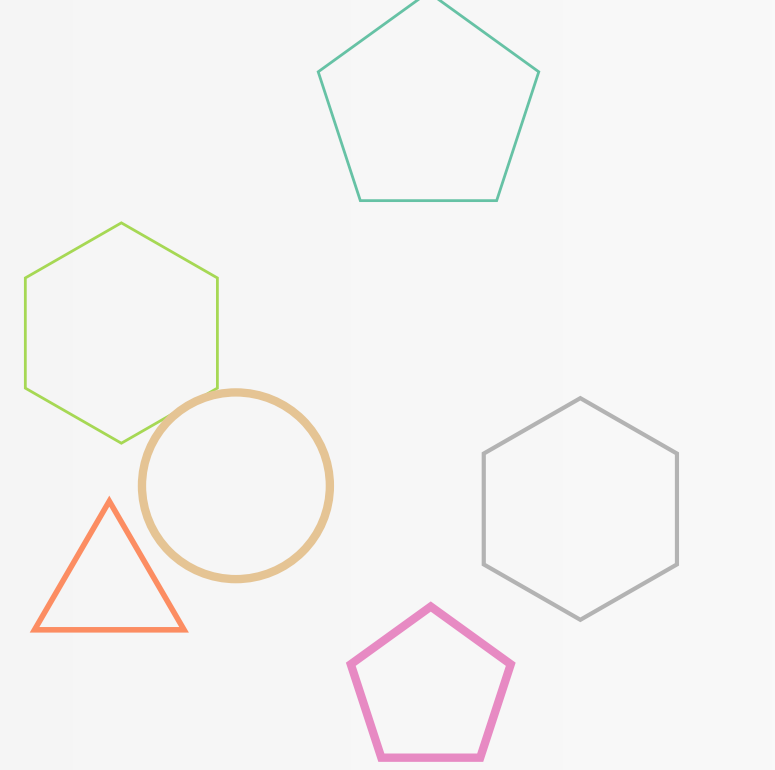[{"shape": "pentagon", "thickness": 1, "radius": 0.75, "center": [0.553, 0.86]}, {"shape": "triangle", "thickness": 2, "radius": 0.56, "center": [0.141, 0.238]}, {"shape": "pentagon", "thickness": 3, "radius": 0.54, "center": [0.556, 0.104]}, {"shape": "hexagon", "thickness": 1, "radius": 0.72, "center": [0.157, 0.567]}, {"shape": "circle", "thickness": 3, "radius": 0.61, "center": [0.304, 0.369]}, {"shape": "hexagon", "thickness": 1.5, "radius": 0.72, "center": [0.749, 0.339]}]